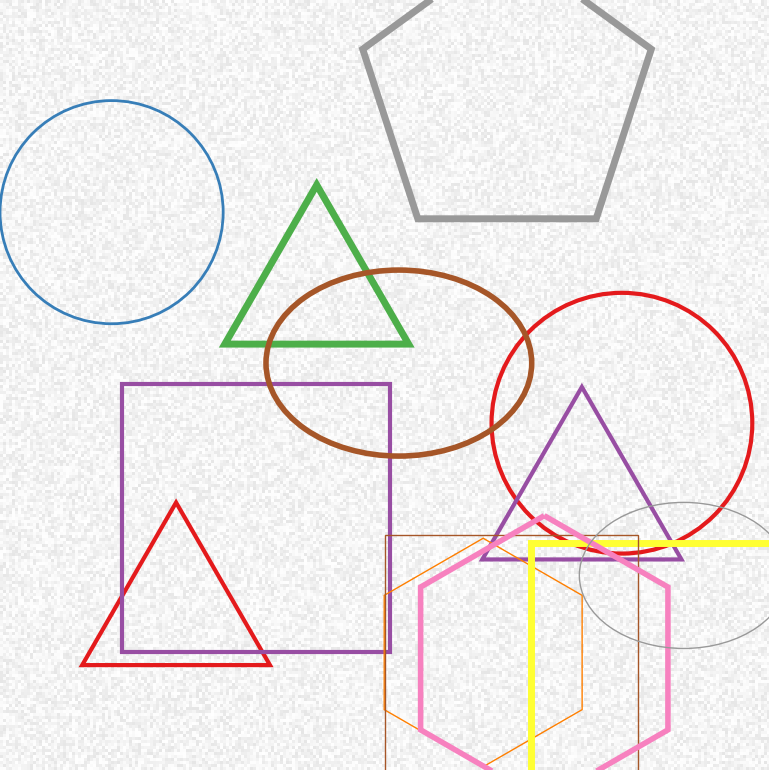[{"shape": "circle", "thickness": 1.5, "radius": 0.85, "center": [0.808, 0.45]}, {"shape": "triangle", "thickness": 1.5, "radius": 0.7, "center": [0.229, 0.207]}, {"shape": "circle", "thickness": 1, "radius": 0.72, "center": [0.145, 0.724]}, {"shape": "triangle", "thickness": 2.5, "radius": 0.69, "center": [0.411, 0.622]}, {"shape": "square", "thickness": 1.5, "radius": 0.87, "center": [0.332, 0.327]}, {"shape": "triangle", "thickness": 1.5, "radius": 0.75, "center": [0.756, 0.348]}, {"shape": "hexagon", "thickness": 0.5, "radius": 0.74, "center": [0.627, 0.153]}, {"shape": "square", "thickness": 2.5, "radius": 0.78, "center": [0.846, 0.138]}, {"shape": "oval", "thickness": 2, "radius": 0.86, "center": [0.518, 0.528]}, {"shape": "square", "thickness": 0.5, "radius": 0.82, "center": [0.664, 0.141]}, {"shape": "hexagon", "thickness": 2, "radius": 0.93, "center": [0.707, 0.145]}, {"shape": "oval", "thickness": 0.5, "radius": 0.68, "center": [0.888, 0.253]}, {"shape": "pentagon", "thickness": 2.5, "radius": 0.99, "center": [0.658, 0.875]}]